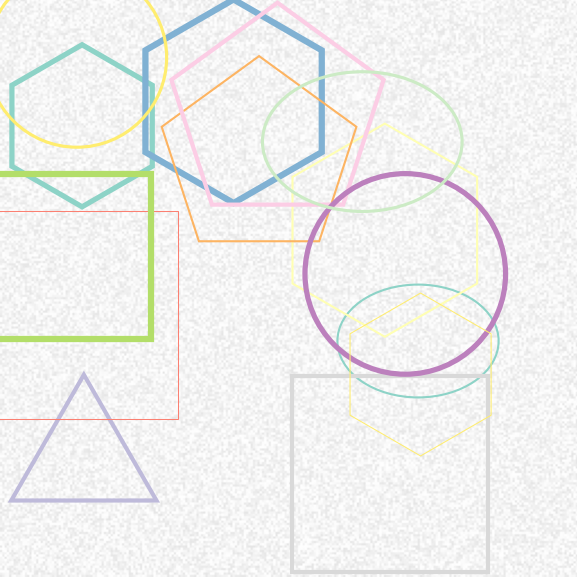[{"shape": "hexagon", "thickness": 2.5, "radius": 0.7, "center": [0.142, 0.781]}, {"shape": "oval", "thickness": 1, "radius": 0.7, "center": [0.724, 0.409]}, {"shape": "hexagon", "thickness": 1, "radius": 0.92, "center": [0.666, 0.601]}, {"shape": "triangle", "thickness": 2, "radius": 0.73, "center": [0.145, 0.205]}, {"shape": "square", "thickness": 0.5, "radius": 0.9, "center": [0.129, 0.454]}, {"shape": "hexagon", "thickness": 3, "radius": 0.88, "center": [0.404, 0.824]}, {"shape": "pentagon", "thickness": 1, "radius": 0.89, "center": [0.449, 0.725]}, {"shape": "square", "thickness": 3, "radius": 0.72, "center": [0.119, 0.555]}, {"shape": "pentagon", "thickness": 2, "radius": 0.97, "center": [0.481, 0.801]}, {"shape": "square", "thickness": 2, "radius": 0.85, "center": [0.675, 0.178]}, {"shape": "circle", "thickness": 2.5, "radius": 0.87, "center": [0.702, 0.525]}, {"shape": "oval", "thickness": 1.5, "radius": 0.86, "center": [0.627, 0.754]}, {"shape": "hexagon", "thickness": 0.5, "radius": 0.71, "center": [0.728, 0.351]}, {"shape": "circle", "thickness": 1.5, "radius": 0.78, "center": [0.133, 0.9]}]